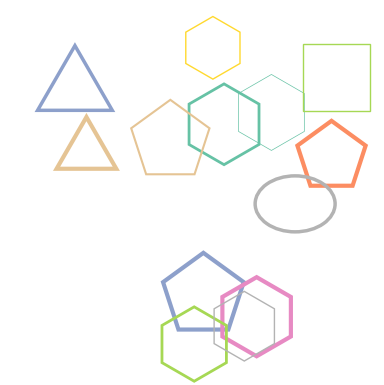[{"shape": "hexagon", "thickness": 2, "radius": 0.52, "center": [0.582, 0.677]}, {"shape": "hexagon", "thickness": 0.5, "radius": 0.49, "center": [0.705, 0.708]}, {"shape": "pentagon", "thickness": 3, "radius": 0.47, "center": [0.861, 0.593]}, {"shape": "pentagon", "thickness": 3, "radius": 0.55, "center": [0.528, 0.233]}, {"shape": "triangle", "thickness": 2.5, "radius": 0.56, "center": [0.195, 0.769]}, {"shape": "hexagon", "thickness": 3, "radius": 0.51, "center": [0.667, 0.177]}, {"shape": "square", "thickness": 1, "radius": 0.43, "center": [0.874, 0.8]}, {"shape": "hexagon", "thickness": 2, "radius": 0.48, "center": [0.504, 0.106]}, {"shape": "hexagon", "thickness": 1, "radius": 0.41, "center": [0.553, 0.876]}, {"shape": "triangle", "thickness": 3, "radius": 0.45, "center": [0.225, 0.606]}, {"shape": "pentagon", "thickness": 1.5, "radius": 0.53, "center": [0.442, 0.634]}, {"shape": "hexagon", "thickness": 1, "radius": 0.45, "center": [0.634, 0.153]}, {"shape": "oval", "thickness": 2.5, "radius": 0.52, "center": [0.767, 0.471]}]